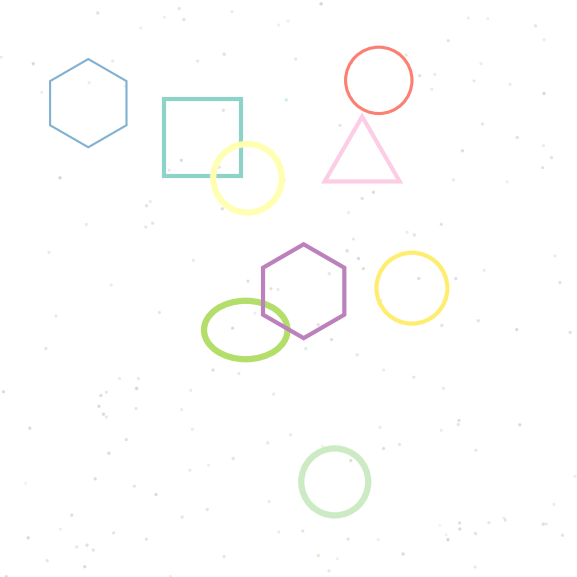[{"shape": "square", "thickness": 2, "radius": 0.33, "center": [0.35, 0.761]}, {"shape": "circle", "thickness": 3, "radius": 0.3, "center": [0.429, 0.69]}, {"shape": "circle", "thickness": 1.5, "radius": 0.29, "center": [0.656, 0.86]}, {"shape": "hexagon", "thickness": 1, "radius": 0.38, "center": [0.153, 0.82]}, {"shape": "oval", "thickness": 3, "radius": 0.36, "center": [0.426, 0.428]}, {"shape": "triangle", "thickness": 2, "radius": 0.37, "center": [0.627, 0.722]}, {"shape": "hexagon", "thickness": 2, "radius": 0.41, "center": [0.526, 0.495]}, {"shape": "circle", "thickness": 3, "radius": 0.29, "center": [0.58, 0.165]}, {"shape": "circle", "thickness": 2, "radius": 0.31, "center": [0.713, 0.5]}]